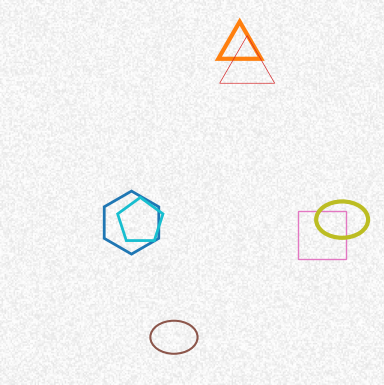[{"shape": "hexagon", "thickness": 2, "radius": 0.41, "center": [0.342, 0.422]}, {"shape": "triangle", "thickness": 3, "radius": 0.32, "center": [0.623, 0.879]}, {"shape": "triangle", "thickness": 0.5, "radius": 0.41, "center": [0.642, 0.825]}, {"shape": "oval", "thickness": 1.5, "radius": 0.31, "center": [0.452, 0.124]}, {"shape": "square", "thickness": 1, "radius": 0.31, "center": [0.837, 0.39]}, {"shape": "oval", "thickness": 3, "radius": 0.34, "center": [0.889, 0.43]}, {"shape": "pentagon", "thickness": 2, "radius": 0.31, "center": [0.364, 0.425]}]